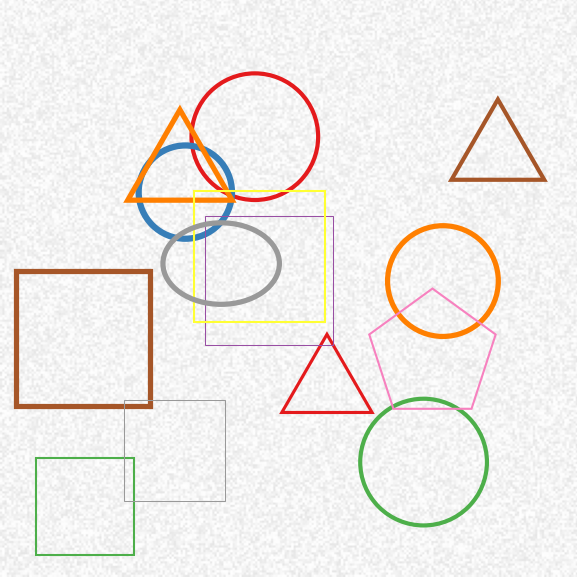[{"shape": "circle", "thickness": 2, "radius": 0.55, "center": [0.441, 0.762]}, {"shape": "triangle", "thickness": 1.5, "radius": 0.45, "center": [0.566, 0.33]}, {"shape": "circle", "thickness": 3, "radius": 0.4, "center": [0.321, 0.666]}, {"shape": "circle", "thickness": 2, "radius": 0.55, "center": [0.733, 0.199]}, {"shape": "square", "thickness": 1, "radius": 0.42, "center": [0.147, 0.122]}, {"shape": "square", "thickness": 0.5, "radius": 0.55, "center": [0.466, 0.513]}, {"shape": "circle", "thickness": 2.5, "radius": 0.48, "center": [0.767, 0.512]}, {"shape": "triangle", "thickness": 2.5, "radius": 0.52, "center": [0.312, 0.705]}, {"shape": "square", "thickness": 1, "radius": 0.57, "center": [0.449, 0.555]}, {"shape": "square", "thickness": 2.5, "radius": 0.58, "center": [0.143, 0.413]}, {"shape": "triangle", "thickness": 2, "radius": 0.46, "center": [0.862, 0.734]}, {"shape": "pentagon", "thickness": 1, "radius": 0.58, "center": [0.749, 0.384]}, {"shape": "square", "thickness": 0.5, "radius": 0.44, "center": [0.302, 0.219]}, {"shape": "oval", "thickness": 2.5, "radius": 0.5, "center": [0.383, 0.543]}]